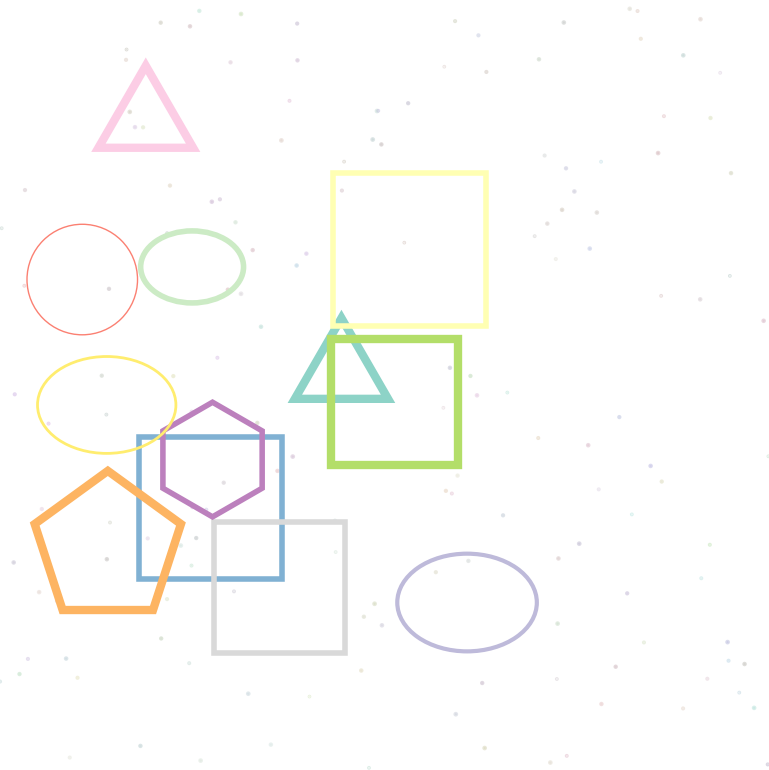[{"shape": "triangle", "thickness": 3, "radius": 0.35, "center": [0.443, 0.517]}, {"shape": "square", "thickness": 2, "radius": 0.5, "center": [0.532, 0.675]}, {"shape": "oval", "thickness": 1.5, "radius": 0.45, "center": [0.607, 0.218]}, {"shape": "circle", "thickness": 0.5, "radius": 0.36, "center": [0.107, 0.637]}, {"shape": "square", "thickness": 2, "radius": 0.46, "center": [0.273, 0.34]}, {"shape": "pentagon", "thickness": 3, "radius": 0.5, "center": [0.14, 0.289]}, {"shape": "square", "thickness": 3, "radius": 0.41, "center": [0.513, 0.478]}, {"shape": "triangle", "thickness": 3, "radius": 0.35, "center": [0.189, 0.844]}, {"shape": "square", "thickness": 2, "radius": 0.43, "center": [0.363, 0.237]}, {"shape": "hexagon", "thickness": 2, "radius": 0.37, "center": [0.276, 0.403]}, {"shape": "oval", "thickness": 2, "radius": 0.33, "center": [0.249, 0.653]}, {"shape": "oval", "thickness": 1, "radius": 0.45, "center": [0.139, 0.474]}]